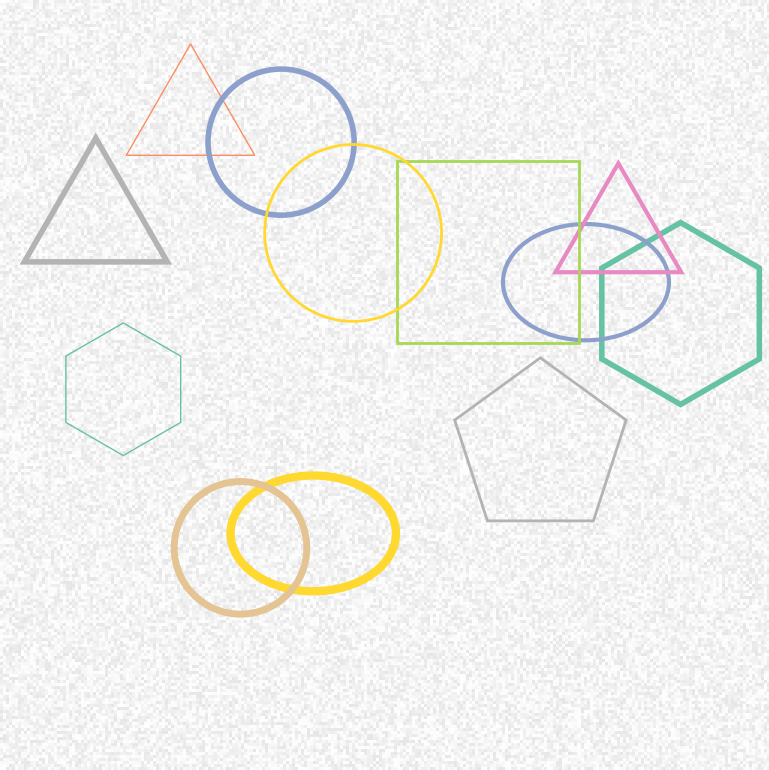[{"shape": "hexagon", "thickness": 0.5, "radius": 0.43, "center": [0.16, 0.494]}, {"shape": "hexagon", "thickness": 2, "radius": 0.59, "center": [0.884, 0.593]}, {"shape": "triangle", "thickness": 0.5, "radius": 0.48, "center": [0.247, 0.846]}, {"shape": "circle", "thickness": 2, "radius": 0.47, "center": [0.365, 0.815]}, {"shape": "oval", "thickness": 1.5, "radius": 0.54, "center": [0.761, 0.634]}, {"shape": "triangle", "thickness": 1.5, "radius": 0.47, "center": [0.803, 0.694]}, {"shape": "square", "thickness": 1, "radius": 0.59, "center": [0.634, 0.673]}, {"shape": "circle", "thickness": 1, "radius": 0.57, "center": [0.459, 0.697]}, {"shape": "oval", "thickness": 3, "radius": 0.54, "center": [0.407, 0.307]}, {"shape": "circle", "thickness": 2.5, "radius": 0.43, "center": [0.312, 0.289]}, {"shape": "triangle", "thickness": 2, "radius": 0.54, "center": [0.124, 0.713]}, {"shape": "pentagon", "thickness": 1, "radius": 0.59, "center": [0.702, 0.418]}]